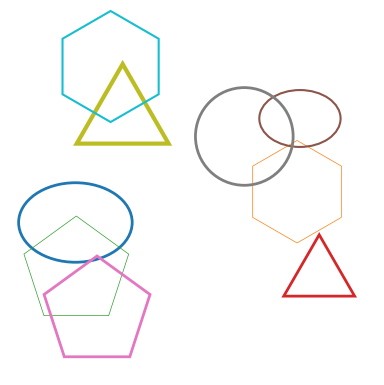[{"shape": "oval", "thickness": 2, "radius": 0.74, "center": [0.196, 0.422]}, {"shape": "hexagon", "thickness": 0.5, "radius": 0.67, "center": [0.772, 0.502]}, {"shape": "pentagon", "thickness": 0.5, "radius": 0.72, "center": [0.198, 0.296]}, {"shape": "triangle", "thickness": 2, "radius": 0.53, "center": [0.829, 0.284]}, {"shape": "oval", "thickness": 1.5, "radius": 0.53, "center": [0.779, 0.692]}, {"shape": "pentagon", "thickness": 2, "radius": 0.72, "center": [0.252, 0.19]}, {"shape": "circle", "thickness": 2, "radius": 0.63, "center": [0.635, 0.646]}, {"shape": "triangle", "thickness": 3, "radius": 0.69, "center": [0.319, 0.696]}, {"shape": "hexagon", "thickness": 1.5, "radius": 0.72, "center": [0.287, 0.827]}]